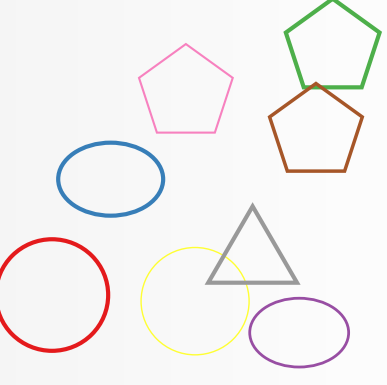[{"shape": "circle", "thickness": 3, "radius": 0.72, "center": [0.134, 0.234]}, {"shape": "oval", "thickness": 3, "radius": 0.68, "center": [0.286, 0.535]}, {"shape": "pentagon", "thickness": 3, "radius": 0.64, "center": [0.859, 0.876]}, {"shape": "oval", "thickness": 2, "radius": 0.64, "center": [0.772, 0.136]}, {"shape": "circle", "thickness": 1, "radius": 0.7, "center": [0.503, 0.218]}, {"shape": "pentagon", "thickness": 2.5, "radius": 0.63, "center": [0.815, 0.657]}, {"shape": "pentagon", "thickness": 1.5, "radius": 0.64, "center": [0.48, 0.758]}, {"shape": "triangle", "thickness": 3, "radius": 0.66, "center": [0.652, 0.332]}]